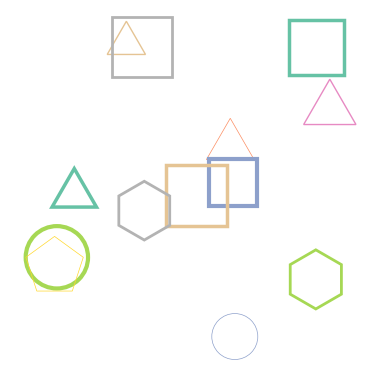[{"shape": "triangle", "thickness": 2.5, "radius": 0.33, "center": [0.193, 0.495]}, {"shape": "square", "thickness": 2.5, "radius": 0.36, "center": [0.822, 0.878]}, {"shape": "triangle", "thickness": 0.5, "radius": 0.36, "center": [0.598, 0.621]}, {"shape": "square", "thickness": 3, "radius": 0.31, "center": [0.606, 0.527]}, {"shape": "circle", "thickness": 0.5, "radius": 0.3, "center": [0.61, 0.126]}, {"shape": "triangle", "thickness": 1, "radius": 0.39, "center": [0.857, 0.716]}, {"shape": "circle", "thickness": 3, "radius": 0.4, "center": [0.148, 0.332]}, {"shape": "hexagon", "thickness": 2, "radius": 0.38, "center": [0.82, 0.274]}, {"shape": "pentagon", "thickness": 0.5, "radius": 0.39, "center": [0.142, 0.307]}, {"shape": "triangle", "thickness": 1, "radius": 0.29, "center": [0.328, 0.887]}, {"shape": "square", "thickness": 2.5, "radius": 0.4, "center": [0.511, 0.493]}, {"shape": "hexagon", "thickness": 2, "radius": 0.38, "center": [0.375, 0.453]}, {"shape": "square", "thickness": 2, "radius": 0.39, "center": [0.368, 0.879]}]